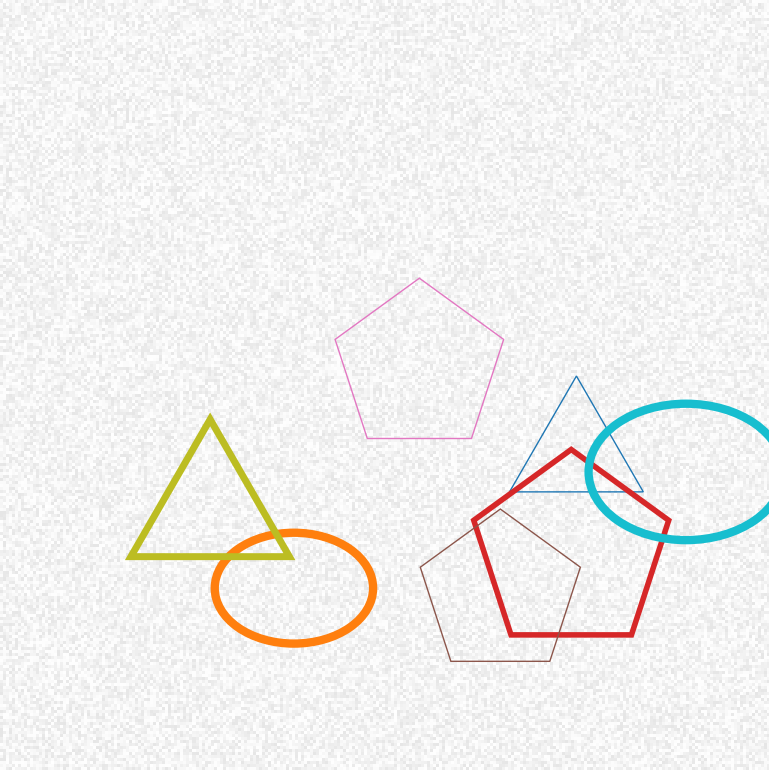[{"shape": "triangle", "thickness": 0.5, "radius": 0.5, "center": [0.749, 0.411]}, {"shape": "oval", "thickness": 3, "radius": 0.51, "center": [0.382, 0.236]}, {"shape": "pentagon", "thickness": 2, "radius": 0.67, "center": [0.742, 0.283]}, {"shape": "pentagon", "thickness": 0.5, "radius": 0.55, "center": [0.65, 0.23]}, {"shape": "pentagon", "thickness": 0.5, "radius": 0.58, "center": [0.545, 0.524]}, {"shape": "triangle", "thickness": 2.5, "radius": 0.59, "center": [0.273, 0.336]}, {"shape": "oval", "thickness": 3, "radius": 0.63, "center": [0.891, 0.387]}]